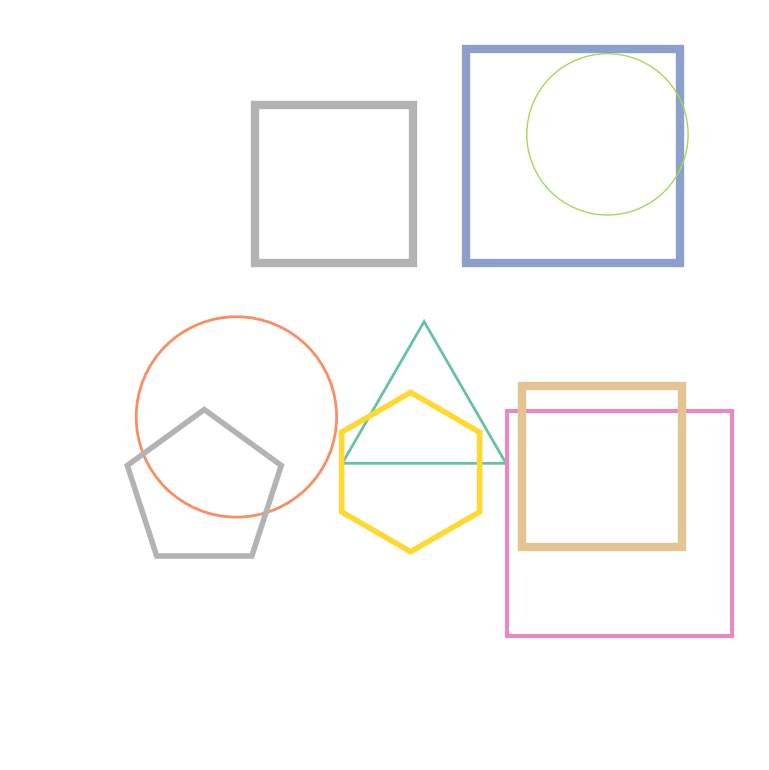[{"shape": "triangle", "thickness": 1, "radius": 0.61, "center": [0.551, 0.46]}, {"shape": "circle", "thickness": 1, "radius": 0.65, "center": [0.307, 0.459]}, {"shape": "square", "thickness": 3, "radius": 0.7, "center": [0.744, 0.797]}, {"shape": "square", "thickness": 1.5, "radius": 0.73, "center": [0.804, 0.32]}, {"shape": "circle", "thickness": 0.5, "radius": 0.52, "center": [0.789, 0.826]}, {"shape": "hexagon", "thickness": 2, "radius": 0.52, "center": [0.533, 0.387]}, {"shape": "square", "thickness": 3, "radius": 0.52, "center": [0.782, 0.394]}, {"shape": "pentagon", "thickness": 2, "radius": 0.53, "center": [0.265, 0.363]}, {"shape": "square", "thickness": 3, "radius": 0.51, "center": [0.434, 0.761]}]